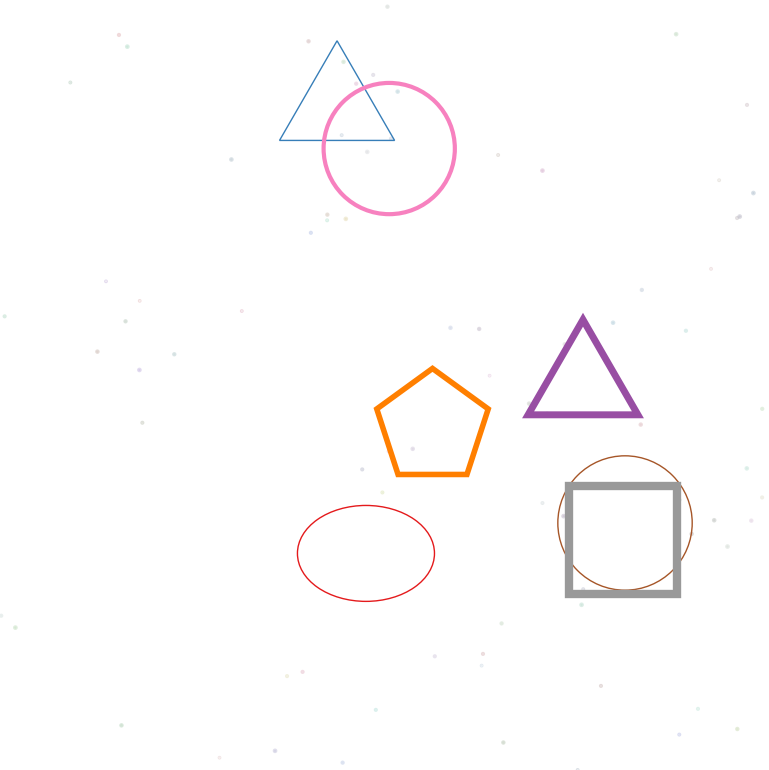[{"shape": "oval", "thickness": 0.5, "radius": 0.44, "center": [0.475, 0.281]}, {"shape": "triangle", "thickness": 0.5, "radius": 0.43, "center": [0.438, 0.861]}, {"shape": "triangle", "thickness": 2.5, "radius": 0.41, "center": [0.757, 0.502]}, {"shape": "pentagon", "thickness": 2, "radius": 0.38, "center": [0.562, 0.445]}, {"shape": "circle", "thickness": 0.5, "radius": 0.44, "center": [0.812, 0.321]}, {"shape": "circle", "thickness": 1.5, "radius": 0.43, "center": [0.505, 0.807]}, {"shape": "square", "thickness": 3, "radius": 0.35, "center": [0.809, 0.298]}]